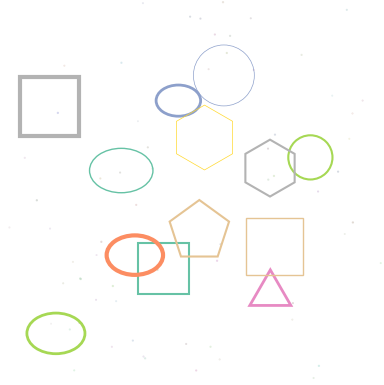[{"shape": "square", "thickness": 1.5, "radius": 0.33, "center": [0.426, 0.303]}, {"shape": "oval", "thickness": 1, "radius": 0.41, "center": [0.315, 0.557]}, {"shape": "oval", "thickness": 3, "radius": 0.37, "center": [0.35, 0.337]}, {"shape": "oval", "thickness": 2, "radius": 0.29, "center": [0.463, 0.739]}, {"shape": "circle", "thickness": 0.5, "radius": 0.4, "center": [0.581, 0.804]}, {"shape": "triangle", "thickness": 2, "radius": 0.31, "center": [0.702, 0.237]}, {"shape": "circle", "thickness": 1.5, "radius": 0.29, "center": [0.806, 0.591]}, {"shape": "oval", "thickness": 2, "radius": 0.38, "center": [0.145, 0.134]}, {"shape": "hexagon", "thickness": 0.5, "radius": 0.42, "center": [0.531, 0.643]}, {"shape": "pentagon", "thickness": 1.5, "radius": 0.41, "center": [0.518, 0.399]}, {"shape": "square", "thickness": 1, "radius": 0.37, "center": [0.712, 0.36]}, {"shape": "square", "thickness": 3, "radius": 0.39, "center": [0.129, 0.724]}, {"shape": "hexagon", "thickness": 1.5, "radius": 0.37, "center": [0.701, 0.563]}]